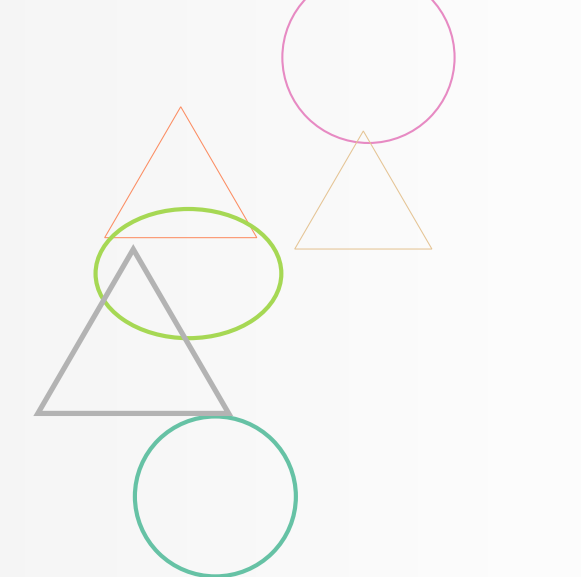[{"shape": "circle", "thickness": 2, "radius": 0.69, "center": [0.371, 0.14]}, {"shape": "triangle", "thickness": 0.5, "radius": 0.76, "center": [0.311, 0.663]}, {"shape": "circle", "thickness": 1, "radius": 0.74, "center": [0.634, 0.9]}, {"shape": "oval", "thickness": 2, "radius": 0.8, "center": [0.324, 0.525]}, {"shape": "triangle", "thickness": 0.5, "radius": 0.68, "center": [0.625, 0.636]}, {"shape": "triangle", "thickness": 2.5, "radius": 0.95, "center": [0.229, 0.378]}]